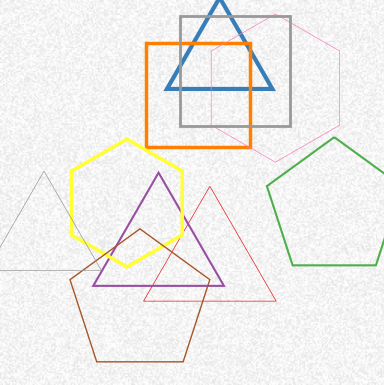[{"shape": "triangle", "thickness": 0.5, "radius": 0.99, "center": [0.545, 0.317]}, {"shape": "triangle", "thickness": 3, "radius": 0.79, "center": [0.571, 0.848]}, {"shape": "pentagon", "thickness": 1.5, "radius": 0.92, "center": [0.868, 0.46]}, {"shape": "triangle", "thickness": 1.5, "radius": 0.98, "center": [0.412, 0.355]}, {"shape": "square", "thickness": 2.5, "radius": 0.68, "center": [0.515, 0.754]}, {"shape": "hexagon", "thickness": 2.5, "radius": 0.83, "center": [0.33, 0.473]}, {"shape": "pentagon", "thickness": 1, "radius": 0.95, "center": [0.363, 0.215]}, {"shape": "hexagon", "thickness": 0.5, "radius": 0.96, "center": [0.715, 0.771]}, {"shape": "triangle", "thickness": 0.5, "radius": 0.86, "center": [0.114, 0.384]}, {"shape": "square", "thickness": 2, "radius": 0.71, "center": [0.611, 0.816]}]